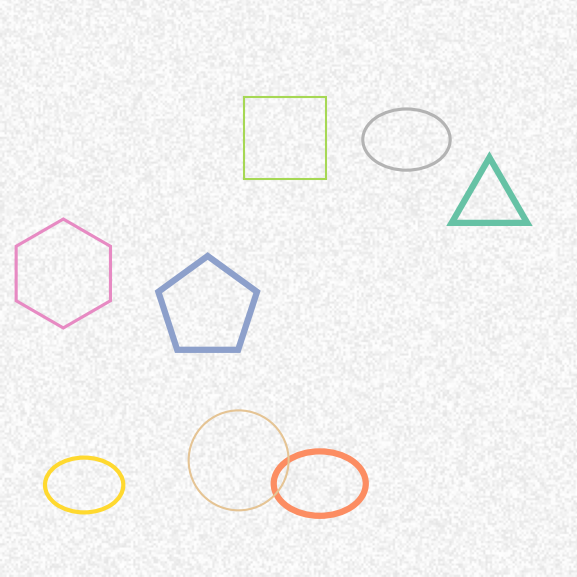[{"shape": "triangle", "thickness": 3, "radius": 0.38, "center": [0.848, 0.651]}, {"shape": "oval", "thickness": 3, "radius": 0.4, "center": [0.554, 0.162]}, {"shape": "pentagon", "thickness": 3, "radius": 0.45, "center": [0.36, 0.466]}, {"shape": "hexagon", "thickness": 1.5, "radius": 0.47, "center": [0.11, 0.526]}, {"shape": "square", "thickness": 1, "radius": 0.35, "center": [0.494, 0.761]}, {"shape": "oval", "thickness": 2, "radius": 0.34, "center": [0.146, 0.159]}, {"shape": "circle", "thickness": 1, "radius": 0.43, "center": [0.413, 0.202]}, {"shape": "oval", "thickness": 1.5, "radius": 0.38, "center": [0.704, 0.757]}]